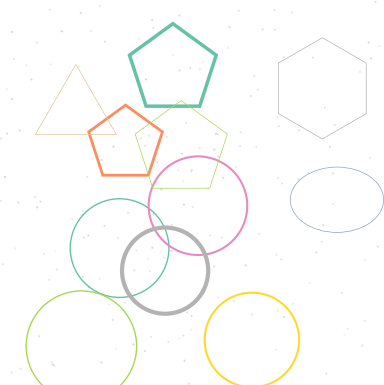[{"shape": "pentagon", "thickness": 2.5, "radius": 0.59, "center": [0.449, 0.82]}, {"shape": "circle", "thickness": 1, "radius": 0.64, "center": [0.311, 0.356]}, {"shape": "pentagon", "thickness": 2, "radius": 0.5, "center": [0.326, 0.626]}, {"shape": "oval", "thickness": 0.5, "radius": 0.61, "center": [0.875, 0.481]}, {"shape": "circle", "thickness": 1.5, "radius": 0.64, "center": [0.514, 0.466]}, {"shape": "circle", "thickness": 1, "radius": 0.72, "center": [0.211, 0.101]}, {"shape": "pentagon", "thickness": 0.5, "radius": 0.63, "center": [0.471, 0.613]}, {"shape": "circle", "thickness": 1.5, "radius": 0.61, "center": [0.654, 0.117]}, {"shape": "triangle", "thickness": 0.5, "radius": 0.61, "center": [0.197, 0.711]}, {"shape": "hexagon", "thickness": 0.5, "radius": 0.66, "center": [0.837, 0.771]}, {"shape": "circle", "thickness": 3, "radius": 0.56, "center": [0.429, 0.297]}]